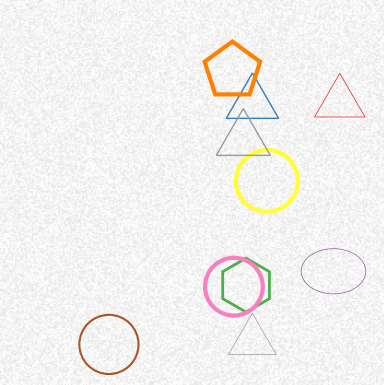[{"shape": "triangle", "thickness": 0.5, "radius": 0.38, "center": [0.882, 0.734]}, {"shape": "triangle", "thickness": 1, "radius": 0.39, "center": [0.656, 0.732]}, {"shape": "hexagon", "thickness": 2, "radius": 0.35, "center": [0.639, 0.259]}, {"shape": "oval", "thickness": 0.5, "radius": 0.42, "center": [0.866, 0.295]}, {"shape": "pentagon", "thickness": 3, "radius": 0.38, "center": [0.604, 0.816]}, {"shape": "circle", "thickness": 3, "radius": 0.4, "center": [0.693, 0.53]}, {"shape": "circle", "thickness": 1.5, "radius": 0.38, "center": [0.283, 0.105]}, {"shape": "circle", "thickness": 3, "radius": 0.37, "center": [0.608, 0.255]}, {"shape": "triangle", "thickness": 0.5, "radius": 0.36, "center": [0.655, 0.115]}, {"shape": "triangle", "thickness": 1, "radius": 0.41, "center": [0.632, 0.637]}]